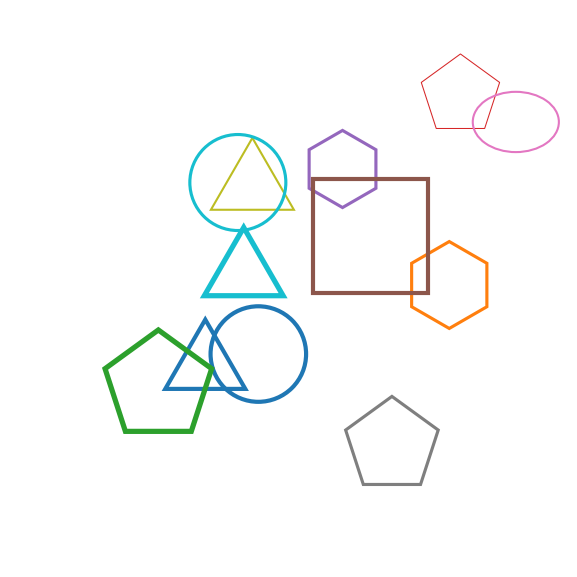[{"shape": "triangle", "thickness": 2, "radius": 0.4, "center": [0.355, 0.366]}, {"shape": "circle", "thickness": 2, "radius": 0.41, "center": [0.447, 0.386]}, {"shape": "hexagon", "thickness": 1.5, "radius": 0.38, "center": [0.778, 0.506]}, {"shape": "pentagon", "thickness": 2.5, "radius": 0.49, "center": [0.274, 0.331]}, {"shape": "pentagon", "thickness": 0.5, "radius": 0.36, "center": [0.797, 0.834]}, {"shape": "hexagon", "thickness": 1.5, "radius": 0.33, "center": [0.593, 0.707]}, {"shape": "square", "thickness": 2, "radius": 0.5, "center": [0.641, 0.591]}, {"shape": "oval", "thickness": 1, "radius": 0.37, "center": [0.893, 0.788]}, {"shape": "pentagon", "thickness": 1.5, "radius": 0.42, "center": [0.679, 0.228]}, {"shape": "triangle", "thickness": 1, "radius": 0.41, "center": [0.437, 0.677]}, {"shape": "triangle", "thickness": 2.5, "radius": 0.39, "center": [0.422, 0.526]}, {"shape": "circle", "thickness": 1.5, "radius": 0.42, "center": [0.412, 0.683]}]